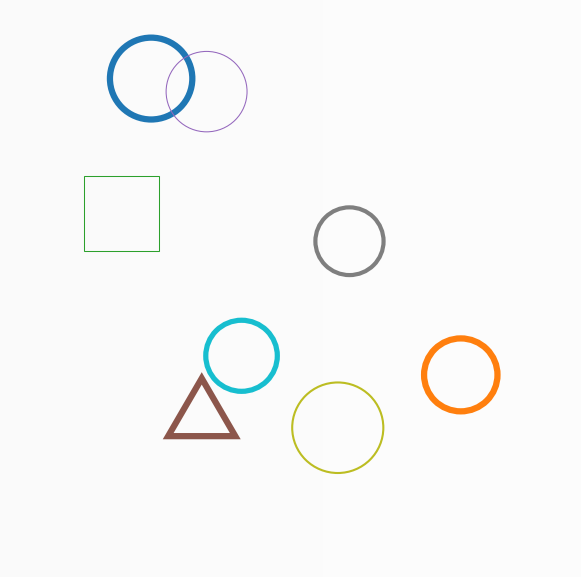[{"shape": "circle", "thickness": 3, "radius": 0.35, "center": [0.26, 0.863]}, {"shape": "circle", "thickness": 3, "radius": 0.32, "center": [0.793, 0.35]}, {"shape": "square", "thickness": 0.5, "radius": 0.32, "center": [0.209, 0.63]}, {"shape": "circle", "thickness": 0.5, "radius": 0.35, "center": [0.355, 0.84]}, {"shape": "triangle", "thickness": 3, "radius": 0.33, "center": [0.347, 0.277]}, {"shape": "circle", "thickness": 2, "radius": 0.29, "center": [0.601, 0.581]}, {"shape": "circle", "thickness": 1, "radius": 0.39, "center": [0.581, 0.258]}, {"shape": "circle", "thickness": 2.5, "radius": 0.31, "center": [0.416, 0.383]}]